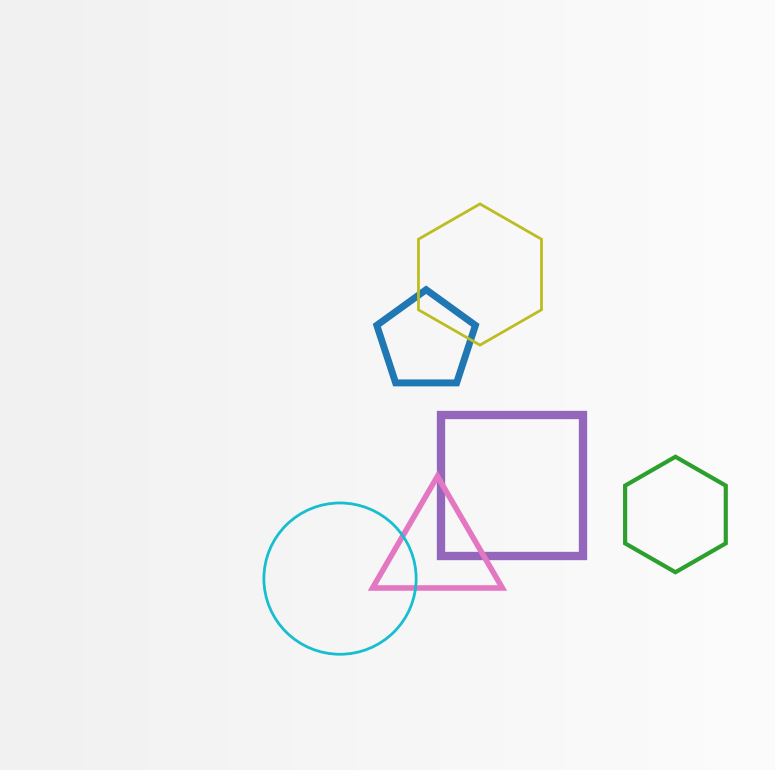[{"shape": "pentagon", "thickness": 2.5, "radius": 0.33, "center": [0.55, 0.557]}, {"shape": "hexagon", "thickness": 1.5, "radius": 0.37, "center": [0.872, 0.332]}, {"shape": "square", "thickness": 3, "radius": 0.46, "center": [0.661, 0.369]}, {"shape": "triangle", "thickness": 2, "radius": 0.48, "center": [0.564, 0.285]}, {"shape": "hexagon", "thickness": 1, "radius": 0.46, "center": [0.619, 0.643]}, {"shape": "circle", "thickness": 1, "radius": 0.49, "center": [0.439, 0.249]}]